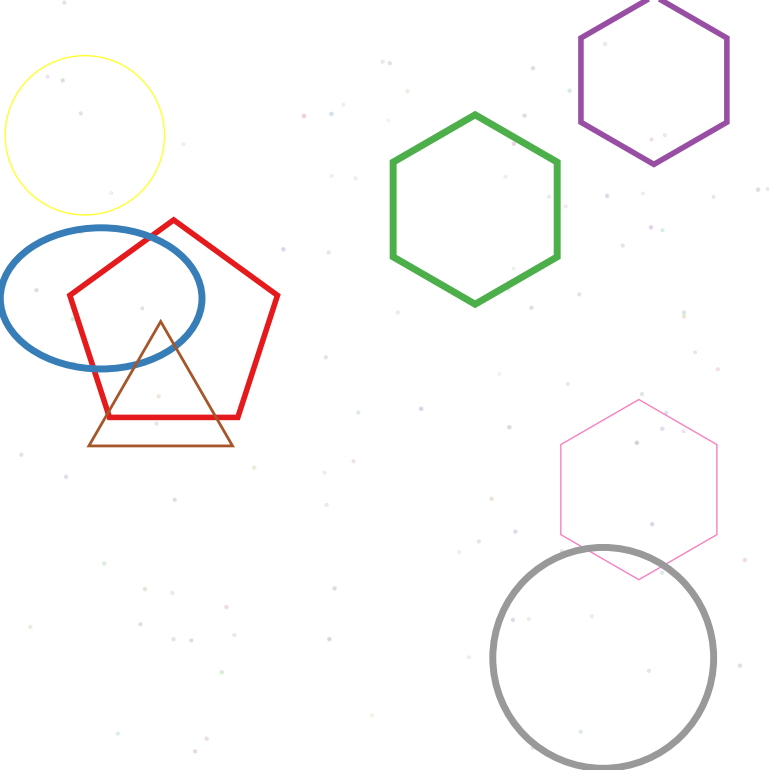[{"shape": "pentagon", "thickness": 2, "radius": 0.71, "center": [0.226, 0.573]}, {"shape": "oval", "thickness": 2.5, "radius": 0.65, "center": [0.131, 0.612]}, {"shape": "hexagon", "thickness": 2.5, "radius": 0.62, "center": [0.617, 0.728]}, {"shape": "hexagon", "thickness": 2, "radius": 0.55, "center": [0.849, 0.896]}, {"shape": "circle", "thickness": 0.5, "radius": 0.52, "center": [0.11, 0.824]}, {"shape": "triangle", "thickness": 1, "radius": 0.54, "center": [0.209, 0.475]}, {"shape": "hexagon", "thickness": 0.5, "radius": 0.59, "center": [0.83, 0.364]}, {"shape": "circle", "thickness": 2.5, "radius": 0.72, "center": [0.783, 0.146]}]